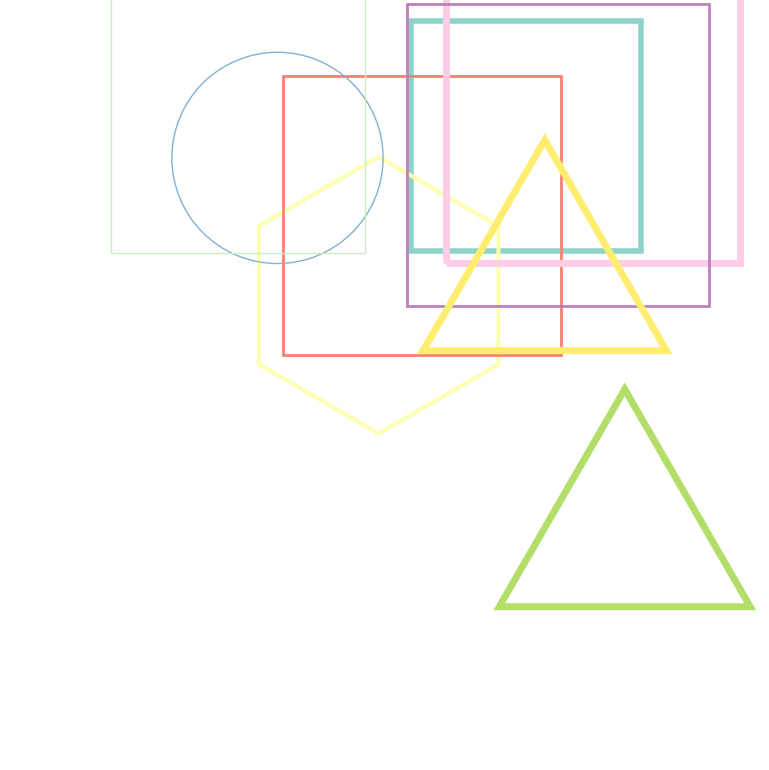[{"shape": "square", "thickness": 2, "radius": 0.75, "center": [0.683, 0.824]}, {"shape": "hexagon", "thickness": 1.5, "radius": 0.9, "center": [0.492, 0.617]}, {"shape": "square", "thickness": 1, "radius": 0.9, "center": [0.548, 0.72]}, {"shape": "circle", "thickness": 0.5, "radius": 0.69, "center": [0.36, 0.795]}, {"shape": "triangle", "thickness": 2.5, "radius": 0.94, "center": [0.811, 0.306]}, {"shape": "square", "thickness": 2.5, "radius": 0.95, "center": [0.77, 0.849]}, {"shape": "square", "thickness": 1, "radius": 0.98, "center": [0.725, 0.798]}, {"shape": "square", "thickness": 0.5, "radius": 0.82, "center": [0.309, 0.837]}, {"shape": "triangle", "thickness": 2.5, "radius": 0.91, "center": [0.707, 0.636]}]